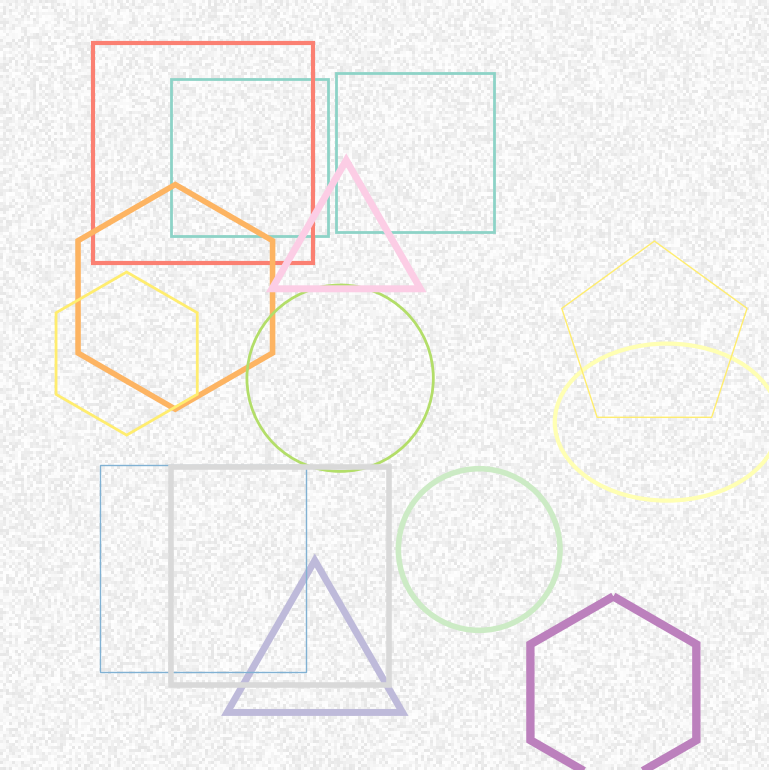[{"shape": "square", "thickness": 1, "radius": 0.51, "center": [0.539, 0.802]}, {"shape": "square", "thickness": 1, "radius": 0.51, "center": [0.324, 0.795]}, {"shape": "oval", "thickness": 1.5, "radius": 0.73, "center": [0.866, 0.452]}, {"shape": "triangle", "thickness": 2.5, "radius": 0.66, "center": [0.409, 0.141]}, {"shape": "square", "thickness": 1.5, "radius": 0.72, "center": [0.264, 0.801]}, {"shape": "square", "thickness": 0.5, "radius": 0.67, "center": [0.263, 0.262]}, {"shape": "hexagon", "thickness": 2, "radius": 0.73, "center": [0.228, 0.614]}, {"shape": "circle", "thickness": 1, "radius": 0.61, "center": [0.442, 0.509]}, {"shape": "triangle", "thickness": 2.5, "radius": 0.56, "center": [0.45, 0.681]}, {"shape": "square", "thickness": 2, "radius": 0.71, "center": [0.364, 0.252]}, {"shape": "hexagon", "thickness": 3, "radius": 0.62, "center": [0.797, 0.101]}, {"shape": "circle", "thickness": 2, "radius": 0.52, "center": [0.622, 0.286]}, {"shape": "pentagon", "thickness": 0.5, "radius": 0.63, "center": [0.85, 0.56]}, {"shape": "hexagon", "thickness": 1, "radius": 0.53, "center": [0.164, 0.541]}]